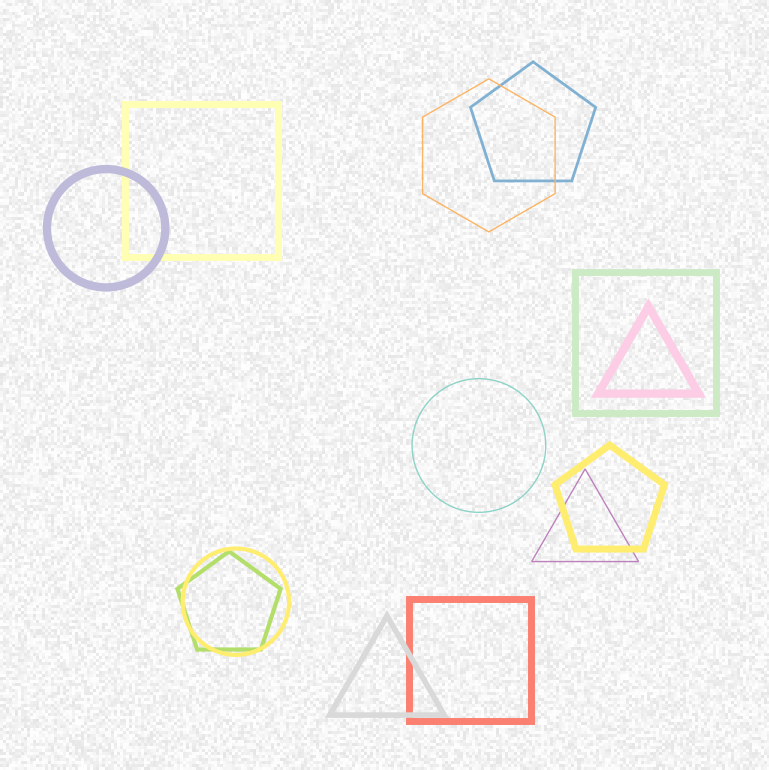[{"shape": "circle", "thickness": 0.5, "radius": 0.43, "center": [0.622, 0.421]}, {"shape": "square", "thickness": 2.5, "radius": 0.5, "center": [0.262, 0.765]}, {"shape": "circle", "thickness": 3, "radius": 0.38, "center": [0.138, 0.704]}, {"shape": "square", "thickness": 2.5, "radius": 0.4, "center": [0.61, 0.143]}, {"shape": "pentagon", "thickness": 1, "radius": 0.43, "center": [0.692, 0.834]}, {"shape": "hexagon", "thickness": 0.5, "radius": 0.5, "center": [0.635, 0.798]}, {"shape": "pentagon", "thickness": 1.5, "radius": 0.35, "center": [0.297, 0.213]}, {"shape": "triangle", "thickness": 3, "radius": 0.38, "center": [0.842, 0.527]}, {"shape": "triangle", "thickness": 2, "radius": 0.43, "center": [0.503, 0.114]}, {"shape": "triangle", "thickness": 0.5, "radius": 0.4, "center": [0.76, 0.311]}, {"shape": "square", "thickness": 2.5, "radius": 0.46, "center": [0.838, 0.555]}, {"shape": "pentagon", "thickness": 2.5, "radius": 0.37, "center": [0.792, 0.347]}, {"shape": "circle", "thickness": 1.5, "radius": 0.35, "center": [0.306, 0.219]}]